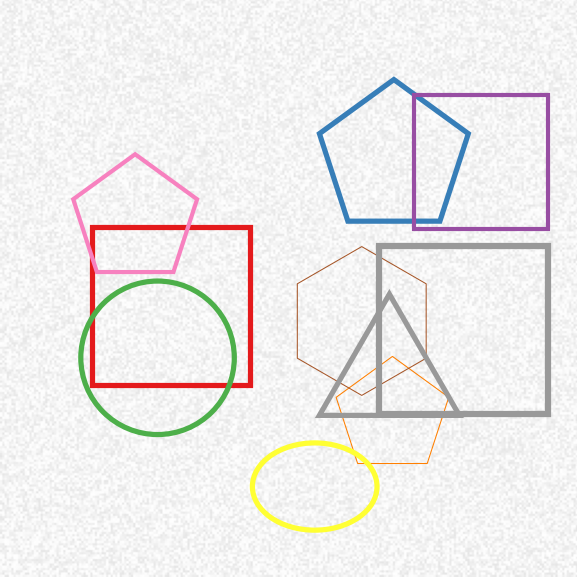[{"shape": "square", "thickness": 2.5, "radius": 0.68, "center": [0.296, 0.469]}, {"shape": "pentagon", "thickness": 2.5, "radius": 0.68, "center": [0.682, 0.726]}, {"shape": "circle", "thickness": 2.5, "radius": 0.66, "center": [0.273, 0.38]}, {"shape": "square", "thickness": 2, "radius": 0.58, "center": [0.833, 0.718]}, {"shape": "pentagon", "thickness": 0.5, "radius": 0.51, "center": [0.68, 0.279]}, {"shape": "oval", "thickness": 2.5, "radius": 0.54, "center": [0.545, 0.157]}, {"shape": "hexagon", "thickness": 0.5, "radius": 0.64, "center": [0.626, 0.443]}, {"shape": "pentagon", "thickness": 2, "radius": 0.56, "center": [0.234, 0.619]}, {"shape": "triangle", "thickness": 2.5, "radius": 0.7, "center": [0.674, 0.35]}, {"shape": "square", "thickness": 3, "radius": 0.73, "center": [0.802, 0.428]}]